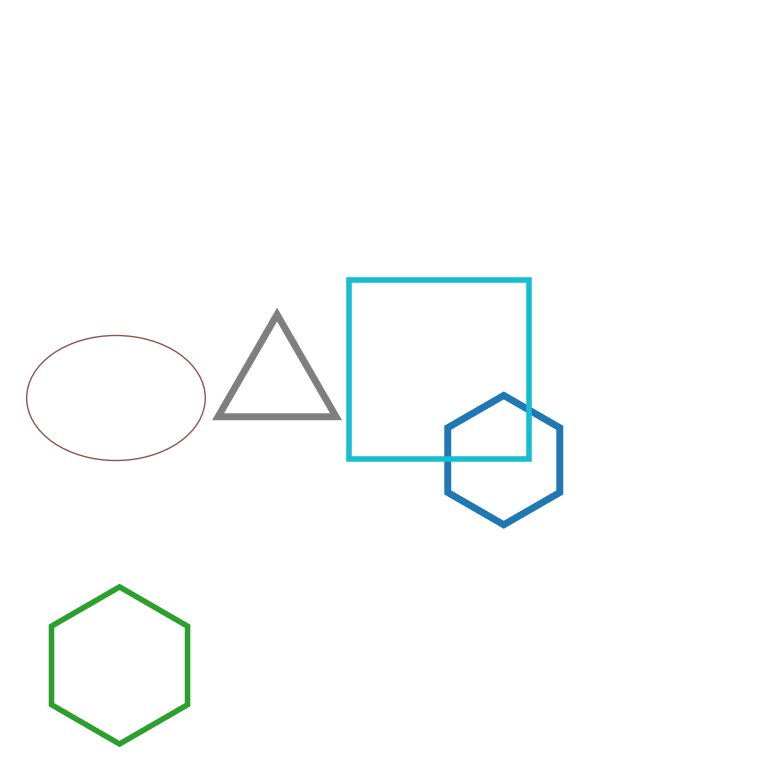[{"shape": "hexagon", "thickness": 2.5, "radius": 0.42, "center": [0.654, 0.402]}, {"shape": "hexagon", "thickness": 2, "radius": 0.51, "center": [0.155, 0.136]}, {"shape": "oval", "thickness": 0.5, "radius": 0.58, "center": [0.151, 0.483]}, {"shape": "triangle", "thickness": 2.5, "radius": 0.44, "center": [0.36, 0.503]}, {"shape": "square", "thickness": 2, "radius": 0.58, "center": [0.57, 0.52]}]